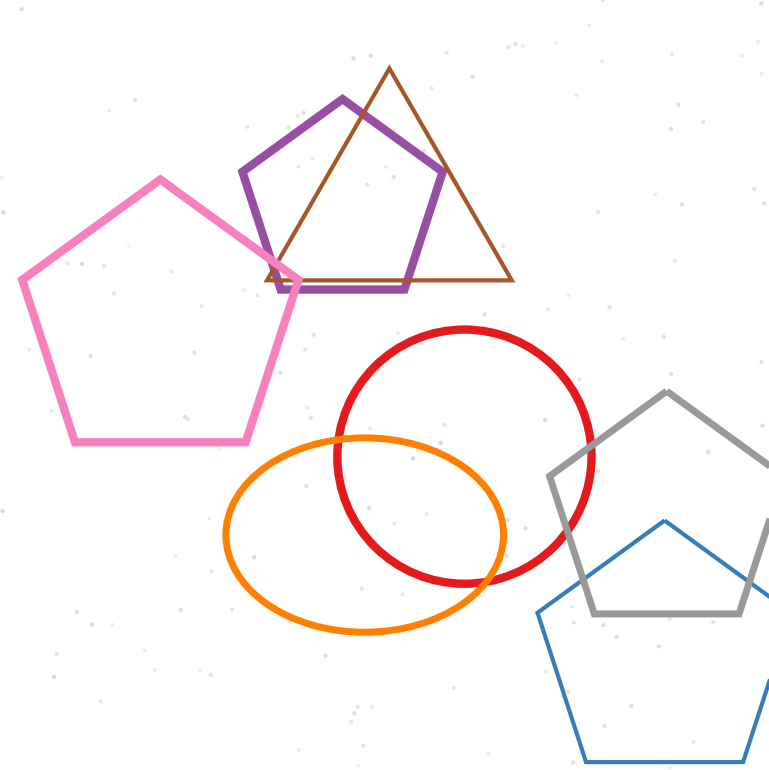[{"shape": "circle", "thickness": 3, "radius": 0.83, "center": [0.603, 0.407]}, {"shape": "pentagon", "thickness": 1.5, "radius": 0.87, "center": [0.863, 0.151]}, {"shape": "pentagon", "thickness": 3, "radius": 0.68, "center": [0.445, 0.735]}, {"shape": "oval", "thickness": 2.5, "radius": 0.9, "center": [0.474, 0.305]}, {"shape": "triangle", "thickness": 1.5, "radius": 0.92, "center": [0.506, 0.728]}, {"shape": "pentagon", "thickness": 3, "radius": 0.94, "center": [0.208, 0.578]}, {"shape": "pentagon", "thickness": 2.5, "radius": 0.8, "center": [0.866, 0.332]}]